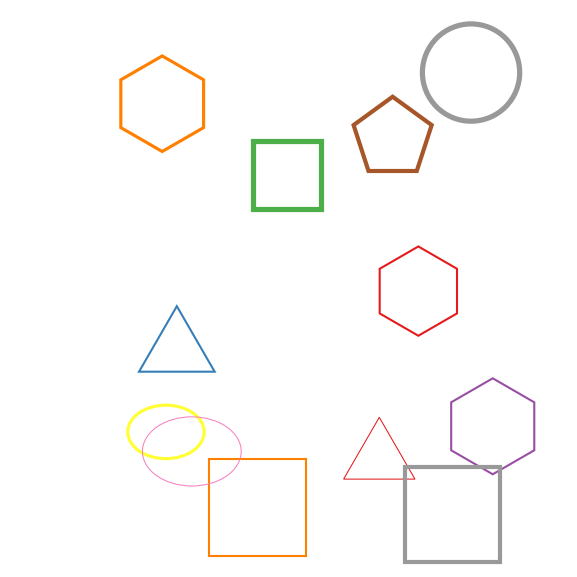[{"shape": "triangle", "thickness": 0.5, "radius": 0.36, "center": [0.657, 0.205]}, {"shape": "hexagon", "thickness": 1, "radius": 0.39, "center": [0.724, 0.495]}, {"shape": "triangle", "thickness": 1, "radius": 0.38, "center": [0.306, 0.393]}, {"shape": "square", "thickness": 2.5, "radius": 0.29, "center": [0.497, 0.697]}, {"shape": "hexagon", "thickness": 1, "radius": 0.42, "center": [0.853, 0.261]}, {"shape": "hexagon", "thickness": 1.5, "radius": 0.41, "center": [0.281, 0.82]}, {"shape": "square", "thickness": 1, "radius": 0.42, "center": [0.446, 0.12]}, {"shape": "oval", "thickness": 1.5, "radius": 0.33, "center": [0.287, 0.251]}, {"shape": "pentagon", "thickness": 2, "radius": 0.36, "center": [0.68, 0.761]}, {"shape": "oval", "thickness": 0.5, "radius": 0.43, "center": [0.332, 0.217]}, {"shape": "circle", "thickness": 2.5, "radius": 0.42, "center": [0.816, 0.874]}, {"shape": "square", "thickness": 2, "radius": 0.41, "center": [0.784, 0.109]}]